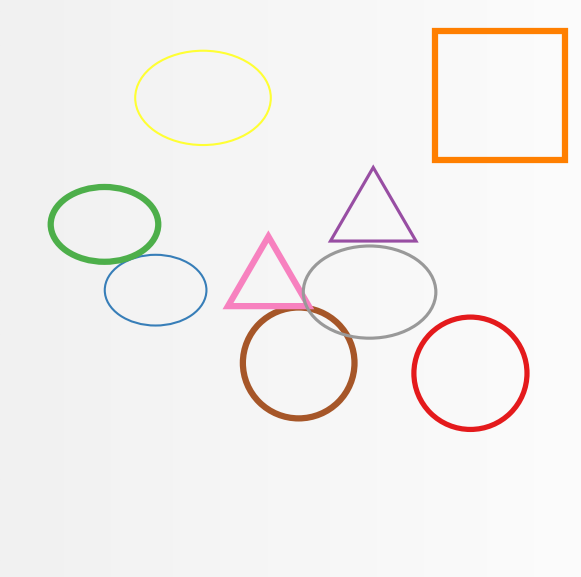[{"shape": "circle", "thickness": 2.5, "radius": 0.49, "center": [0.809, 0.353]}, {"shape": "oval", "thickness": 1, "radius": 0.44, "center": [0.268, 0.497]}, {"shape": "oval", "thickness": 3, "radius": 0.46, "center": [0.18, 0.611]}, {"shape": "triangle", "thickness": 1.5, "radius": 0.42, "center": [0.642, 0.624]}, {"shape": "square", "thickness": 3, "radius": 0.56, "center": [0.86, 0.834]}, {"shape": "oval", "thickness": 1, "radius": 0.58, "center": [0.349, 0.83]}, {"shape": "circle", "thickness": 3, "radius": 0.48, "center": [0.514, 0.371]}, {"shape": "triangle", "thickness": 3, "radius": 0.4, "center": [0.462, 0.509]}, {"shape": "oval", "thickness": 1.5, "radius": 0.57, "center": [0.636, 0.493]}]